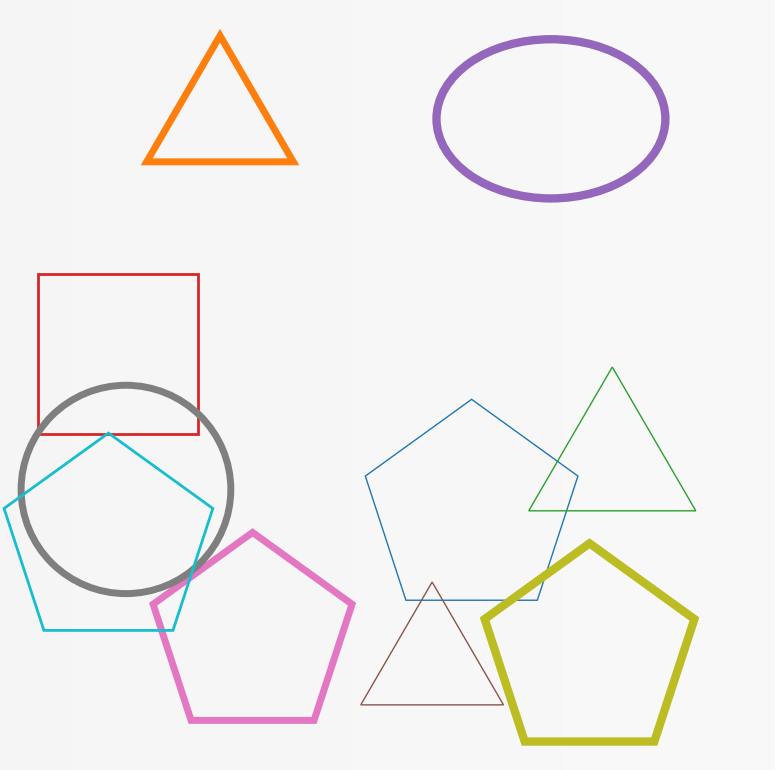[{"shape": "pentagon", "thickness": 0.5, "radius": 0.72, "center": [0.609, 0.337]}, {"shape": "triangle", "thickness": 2.5, "radius": 0.55, "center": [0.284, 0.844]}, {"shape": "triangle", "thickness": 0.5, "radius": 0.62, "center": [0.79, 0.399]}, {"shape": "square", "thickness": 1, "radius": 0.52, "center": [0.152, 0.54]}, {"shape": "oval", "thickness": 3, "radius": 0.74, "center": [0.711, 0.846]}, {"shape": "triangle", "thickness": 0.5, "radius": 0.53, "center": [0.558, 0.138]}, {"shape": "pentagon", "thickness": 2.5, "radius": 0.67, "center": [0.326, 0.174]}, {"shape": "circle", "thickness": 2.5, "radius": 0.68, "center": [0.163, 0.364]}, {"shape": "pentagon", "thickness": 3, "radius": 0.71, "center": [0.761, 0.152]}, {"shape": "pentagon", "thickness": 1, "radius": 0.71, "center": [0.14, 0.296]}]